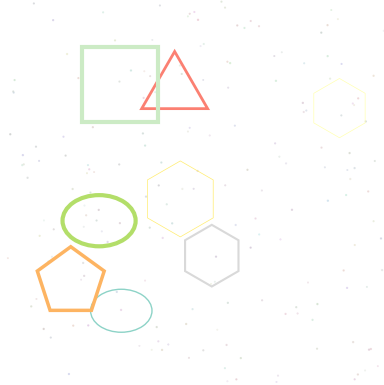[{"shape": "oval", "thickness": 1, "radius": 0.4, "center": [0.315, 0.193]}, {"shape": "hexagon", "thickness": 0.5, "radius": 0.38, "center": [0.882, 0.719]}, {"shape": "triangle", "thickness": 2, "radius": 0.49, "center": [0.454, 0.767]}, {"shape": "pentagon", "thickness": 2.5, "radius": 0.46, "center": [0.184, 0.268]}, {"shape": "oval", "thickness": 3, "radius": 0.47, "center": [0.257, 0.427]}, {"shape": "hexagon", "thickness": 1.5, "radius": 0.4, "center": [0.55, 0.336]}, {"shape": "square", "thickness": 3, "radius": 0.49, "center": [0.311, 0.78]}, {"shape": "hexagon", "thickness": 0.5, "radius": 0.49, "center": [0.468, 0.483]}]